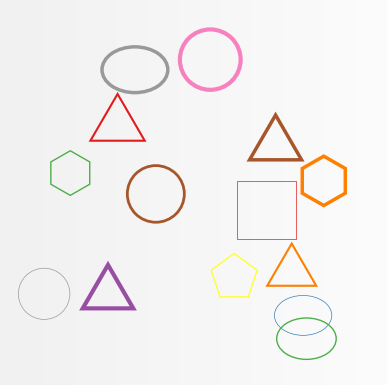[{"shape": "square", "thickness": 0.5, "radius": 0.38, "center": [0.688, 0.455]}, {"shape": "triangle", "thickness": 1.5, "radius": 0.4, "center": [0.303, 0.675]}, {"shape": "oval", "thickness": 0.5, "radius": 0.37, "center": [0.782, 0.181]}, {"shape": "hexagon", "thickness": 1, "radius": 0.29, "center": [0.181, 0.55]}, {"shape": "oval", "thickness": 1, "radius": 0.38, "center": [0.791, 0.12]}, {"shape": "triangle", "thickness": 3, "radius": 0.38, "center": [0.279, 0.237]}, {"shape": "triangle", "thickness": 1.5, "radius": 0.37, "center": [0.753, 0.294]}, {"shape": "hexagon", "thickness": 2.5, "radius": 0.32, "center": [0.836, 0.53]}, {"shape": "pentagon", "thickness": 1, "radius": 0.31, "center": [0.604, 0.279]}, {"shape": "circle", "thickness": 2, "radius": 0.37, "center": [0.402, 0.496]}, {"shape": "triangle", "thickness": 2.5, "radius": 0.39, "center": [0.711, 0.624]}, {"shape": "circle", "thickness": 3, "radius": 0.39, "center": [0.543, 0.845]}, {"shape": "oval", "thickness": 2.5, "radius": 0.42, "center": [0.348, 0.819]}, {"shape": "circle", "thickness": 0.5, "radius": 0.33, "center": [0.114, 0.237]}]